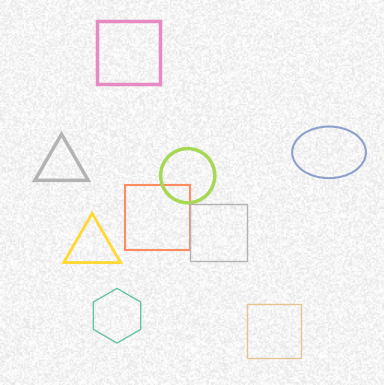[{"shape": "hexagon", "thickness": 1, "radius": 0.35, "center": [0.304, 0.18]}, {"shape": "square", "thickness": 1.5, "radius": 0.42, "center": [0.41, 0.434]}, {"shape": "oval", "thickness": 1.5, "radius": 0.48, "center": [0.855, 0.604]}, {"shape": "square", "thickness": 2.5, "radius": 0.41, "center": [0.334, 0.864]}, {"shape": "circle", "thickness": 2.5, "radius": 0.35, "center": [0.488, 0.544]}, {"shape": "triangle", "thickness": 2, "radius": 0.43, "center": [0.239, 0.361]}, {"shape": "square", "thickness": 1, "radius": 0.35, "center": [0.712, 0.14]}, {"shape": "triangle", "thickness": 2.5, "radius": 0.4, "center": [0.16, 0.572]}, {"shape": "square", "thickness": 1, "radius": 0.37, "center": [0.567, 0.395]}]